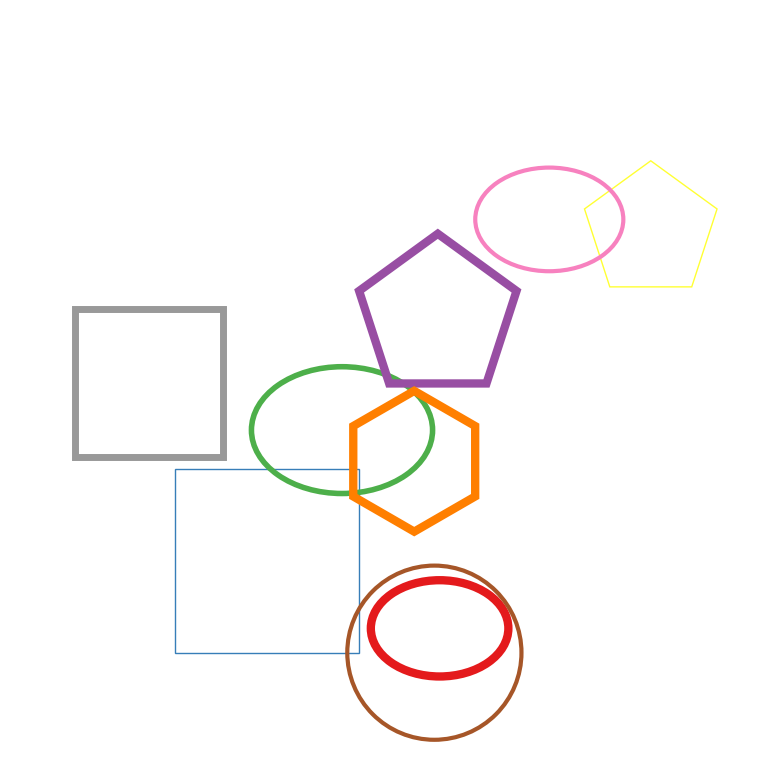[{"shape": "oval", "thickness": 3, "radius": 0.45, "center": [0.571, 0.184]}, {"shape": "square", "thickness": 0.5, "radius": 0.6, "center": [0.347, 0.271]}, {"shape": "oval", "thickness": 2, "radius": 0.59, "center": [0.444, 0.441]}, {"shape": "pentagon", "thickness": 3, "radius": 0.54, "center": [0.569, 0.589]}, {"shape": "hexagon", "thickness": 3, "radius": 0.46, "center": [0.538, 0.401]}, {"shape": "pentagon", "thickness": 0.5, "radius": 0.45, "center": [0.845, 0.701]}, {"shape": "circle", "thickness": 1.5, "radius": 0.57, "center": [0.564, 0.152]}, {"shape": "oval", "thickness": 1.5, "radius": 0.48, "center": [0.713, 0.715]}, {"shape": "square", "thickness": 2.5, "radius": 0.48, "center": [0.193, 0.502]}]